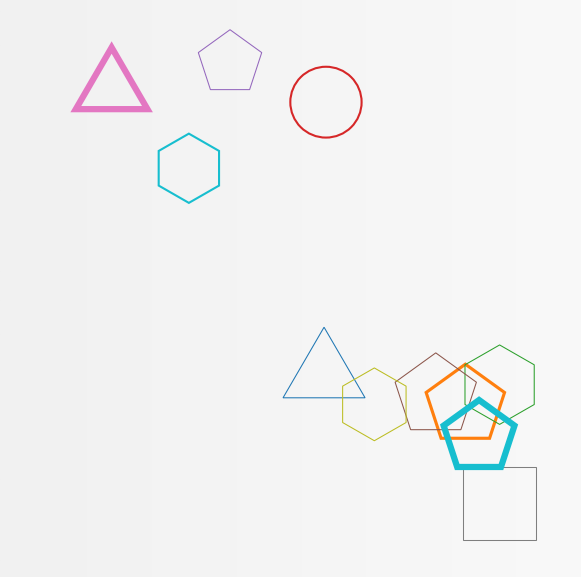[{"shape": "triangle", "thickness": 0.5, "radius": 0.41, "center": [0.558, 0.351]}, {"shape": "pentagon", "thickness": 1.5, "radius": 0.35, "center": [0.801, 0.298]}, {"shape": "hexagon", "thickness": 0.5, "radius": 0.34, "center": [0.86, 0.333]}, {"shape": "circle", "thickness": 1, "radius": 0.31, "center": [0.561, 0.822]}, {"shape": "pentagon", "thickness": 0.5, "radius": 0.29, "center": [0.396, 0.89]}, {"shape": "pentagon", "thickness": 0.5, "radius": 0.37, "center": [0.75, 0.315]}, {"shape": "triangle", "thickness": 3, "radius": 0.36, "center": [0.192, 0.846]}, {"shape": "square", "thickness": 0.5, "radius": 0.31, "center": [0.86, 0.127]}, {"shape": "hexagon", "thickness": 0.5, "radius": 0.32, "center": [0.644, 0.299]}, {"shape": "pentagon", "thickness": 3, "radius": 0.32, "center": [0.824, 0.242]}, {"shape": "hexagon", "thickness": 1, "radius": 0.3, "center": [0.325, 0.708]}]